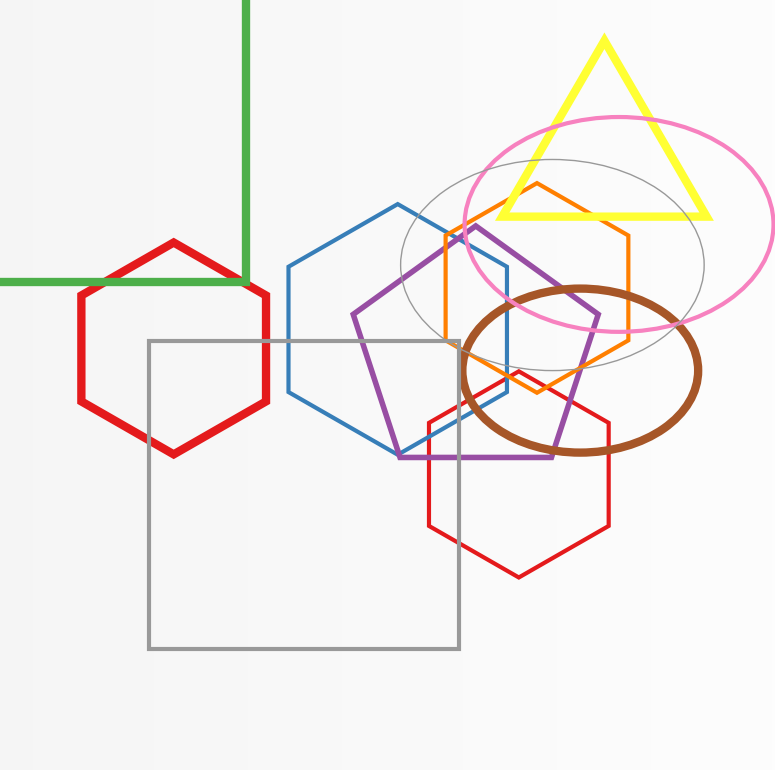[{"shape": "hexagon", "thickness": 1.5, "radius": 0.67, "center": [0.669, 0.384]}, {"shape": "hexagon", "thickness": 3, "radius": 0.69, "center": [0.224, 0.547]}, {"shape": "hexagon", "thickness": 1.5, "radius": 0.81, "center": [0.513, 0.572]}, {"shape": "square", "thickness": 3, "radius": 0.93, "center": [0.131, 0.821]}, {"shape": "pentagon", "thickness": 2, "radius": 0.83, "center": [0.614, 0.54]}, {"shape": "hexagon", "thickness": 1.5, "radius": 0.68, "center": [0.693, 0.626]}, {"shape": "triangle", "thickness": 3, "radius": 0.76, "center": [0.78, 0.795]}, {"shape": "oval", "thickness": 3, "radius": 0.76, "center": [0.749, 0.519]}, {"shape": "oval", "thickness": 1.5, "radius": 1.0, "center": [0.799, 0.709]}, {"shape": "oval", "thickness": 0.5, "radius": 0.98, "center": [0.713, 0.656]}, {"shape": "square", "thickness": 1.5, "radius": 1.0, "center": [0.393, 0.357]}]